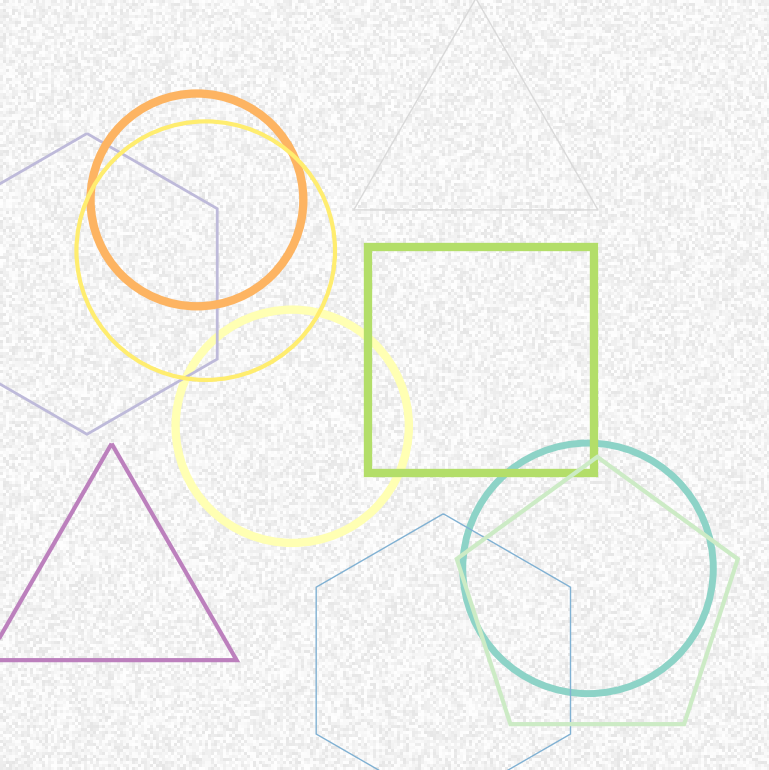[{"shape": "circle", "thickness": 2.5, "radius": 0.81, "center": [0.764, 0.262]}, {"shape": "circle", "thickness": 3, "radius": 0.76, "center": [0.38, 0.446]}, {"shape": "hexagon", "thickness": 1, "radius": 0.98, "center": [0.113, 0.631]}, {"shape": "hexagon", "thickness": 0.5, "radius": 0.95, "center": [0.576, 0.142]}, {"shape": "circle", "thickness": 3, "radius": 0.69, "center": [0.256, 0.74]}, {"shape": "square", "thickness": 3, "radius": 0.73, "center": [0.624, 0.533]}, {"shape": "triangle", "thickness": 0.5, "radius": 0.92, "center": [0.618, 0.819]}, {"shape": "triangle", "thickness": 1.5, "radius": 0.94, "center": [0.145, 0.236]}, {"shape": "pentagon", "thickness": 1.5, "radius": 0.96, "center": [0.776, 0.215]}, {"shape": "circle", "thickness": 1.5, "radius": 0.84, "center": [0.267, 0.674]}]